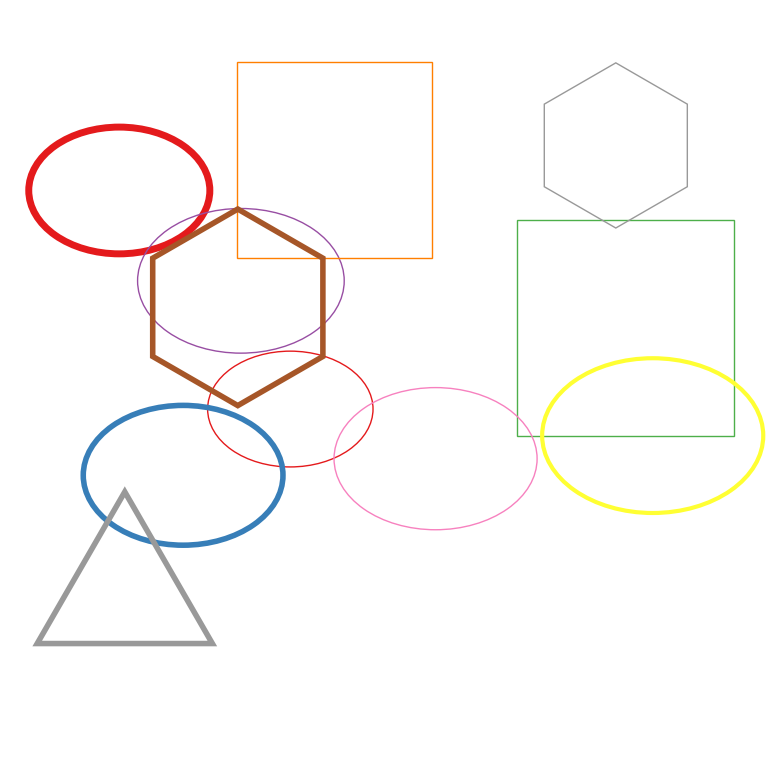[{"shape": "oval", "thickness": 2.5, "radius": 0.59, "center": [0.155, 0.753]}, {"shape": "oval", "thickness": 0.5, "radius": 0.54, "center": [0.377, 0.469]}, {"shape": "oval", "thickness": 2, "radius": 0.65, "center": [0.238, 0.383]}, {"shape": "square", "thickness": 0.5, "radius": 0.7, "center": [0.812, 0.574]}, {"shape": "oval", "thickness": 0.5, "radius": 0.67, "center": [0.313, 0.635]}, {"shape": "square", "thickness": 0.5, "radius": 0.64, "center": [0.434, 0.792]}, {"shape": "oval", "thickness": 1.5, "radius": 0.72, "center": [0.848, 0.434]}, {"shape": "hexagon", "thickness": 2, "radius": 0.64, "center": [0.309, 0.601]}, {"shape": "oval", "thickness": 0.5, "radius": 0.66, "center": [0.566, 0.404]}, {"shape": "hexagon", "thickness": 0.5, "radius": 0.54, "center": [0.8, 0.811]}, {"shape": "triangle", "thickness": 2, "radius": 0.66, "center": [0.162, 0.23]}]